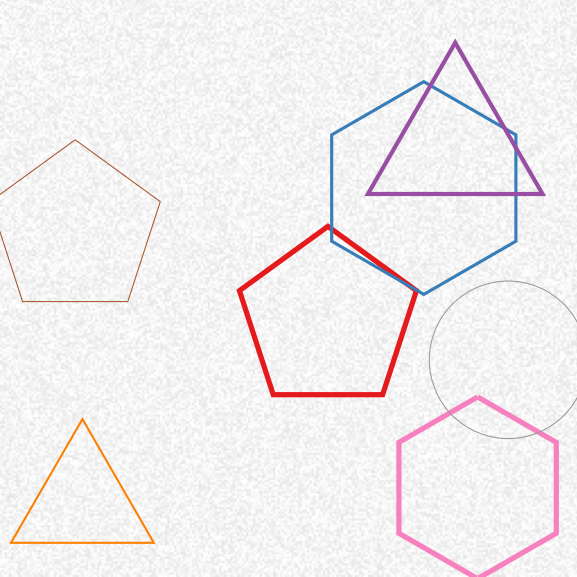[{"shape": "pentagon", "thickness": 2.5, "radius": 0.81, "center": [0.568, 0.446]}, {"shape": "hexagon", "thickness": 1.5, "radius": 0.92, "center": [0.734, 0.674]}, {"shape": "triangle", "thickness": 2, "radius": 0.87, "center": [0.788, 0.751]}, {"shape": "triangle", "thickness": 1, "radius": 0.71, "center": [0.143, 0.131]}, {"shape": "pentagon", "thickness": 0.5, "radius": 0.77, "center": [0.13, 0.602]}, {"shape": "hexagon", "thickness": 2.5, "radius": 0.79, "center": [0.827, 0.154]}, {"shape": "circle", "thickness": 0.5, "radius": 0.68, "center": [0.88, 0.376]}]